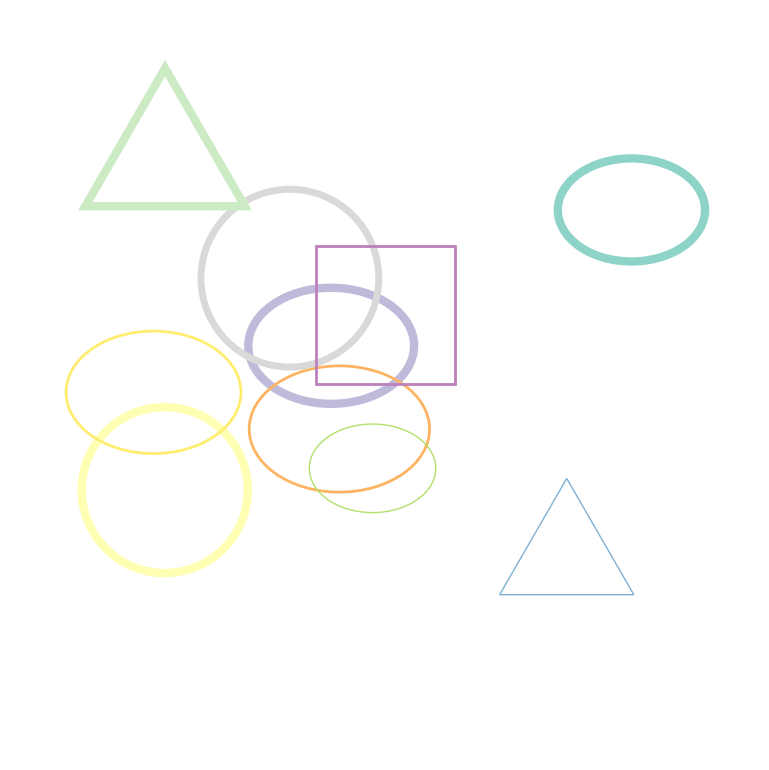[{"shape": "oval", "thickness": 3, "radius": 0.48, "center": [0.82, 0.727]}, {"shape": "circle", "thickness": 3, "radius": 0.54, "center": [0.214, 0.364]}, {"shape": "oval", "thickness": 3, "radius": 0.54, "center": [0.43, 0.551]}, {"shape": "triangle", "thickness": 0.5, "radius": 0.5, "center": [0.736, 0.278]}, {"shape": "oval", "thickness": 1, "radius": 0.59, "center": [0.441, 0.443]}, {"shape": "oval", "thickness": 0.5, "radius": 0.41, "center": [0.484, 0.392]}, {"shape": "circle", "thickness": 2.5, "radius": 0.58, "center": [0.376, 0.639]}, {"shape": "square", "thickness": 1, "radius": 0.45, "center": [0.501, 0.591]}, {"shape": "triangle", "thickness": 3, "radius": 0.6, "center": [0.214, 0.792]}, {"shape": "oval", "thickness": 1, "radius": 0.57, "center": [0.199, 0.49]}]